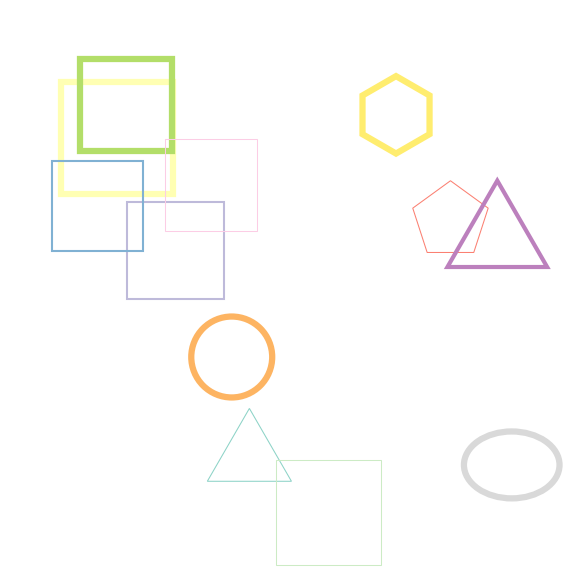[{"shape": "triangle", "thickness": 0.5, "radius": 0.42, "center": [0.432, 0.208]}, {"shape": "square", "thickness": 3, "radius": 0.48, "center": [0.202, 0.76]}, {"shape": "square", "thickness": 1, "radius": 0.42, "center": [0.304, 0.565]}, {"shape": "pentagon", "thickness": 0.5, "radius": 0.34, "center": [0.78, 0.617]}, {"shape": "square", "thickness": 1, "radius": 0.39, "center": [0.169, 0.642]}, {"shape": "circle", "thickness": 3, "radius": 0.35, "center": [0.401, 0.381]}, {"shape": "square", "thickness": 3, "radius": 0.4, "center": [0.218, 0.817]}, {"shape": "square", "thickness": 0.5, "radius": 0.4, "center": [0.366, 0.679]}, {"shape": "oval", "thickness": 3, "radius": 0.41, "center": [0.886, 0.194]}, {"shape": "triangle", "thickness": 2, "radius": 0.5, "center": [0.861, 0.587]}, {"shape": "square", "thickness": 0.5, "radius": 0.45, "center": [0.569, 0.112]}, {"shape": "hexagon", "thickness": 3, "radius": 0.34, "center": [0.686, 0.8]}]